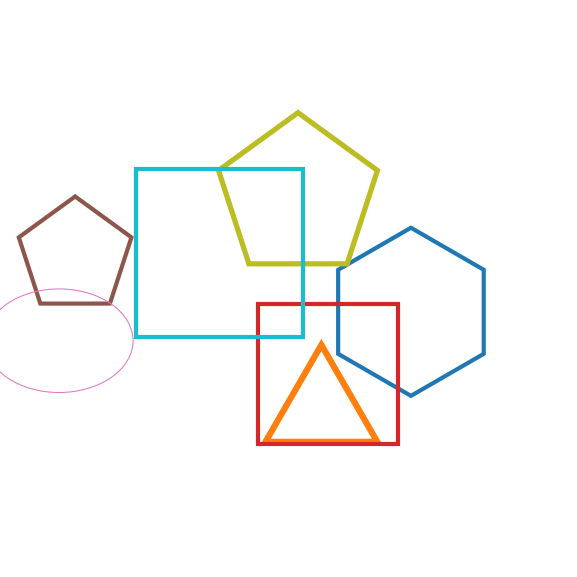[{"shape": "hexagon", "thickness": 2, "radius": 0.73, "center": [0.712, 0.459]}, {"shape": "triangle", "thickness": 3, "radius": 0.56, "center": [0.557, 0.29]}, {"shape": "square", "thickness": 2, "radius": 0.61, "center": [0.568, 0.352]}, {"shape": "pentagon", "thickness": 2, "radius": 0.51, "center": [0.13, 0.556]}, {"shape": "oval", "thickness": 0.5, "radius": 0.64, "center": [0.102, 0.409]}, {"shape": "pentagon", "thickness": 2.5, "radius": 0.72, "center": [0.516, 0.659]}, {"shape": "square", "thickness": 2, "radius": 0.73, "center": [0.38, 0.561]}]